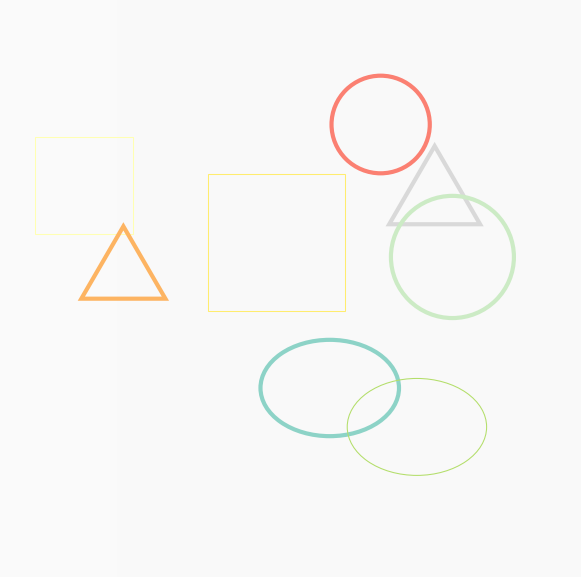[{"shape": "oval", "thickness": 2, "radius": 0.6, "center": [0.567, 0.327]}, {"shape": "square", "thickness": 0.5, "radius": 0.42, "center": [0.145, 0.678]}, {"shape": "circle", "thickness": 2, "radius": 0.42, "center": [0.655, 0.784]}, {"shape": "triangle", "thickness": 2, "radius": 0.42, "center": [0.212, 0.524]}, {"shape": "oval", "thickness": 0.5, "radius": 0.6, "center": [0.717, 0.26]}, {"shape": "triangle", "thickness": 2, "radius": 0.45, "center": [0.748, 0.656]}, {"shape": "circle", "thickness": 2, "radius": 0.53, "center": [0.778, 0.554]}, {"shape": "square", "thickness": 0.5, "radius": 0.59, "center": [0.476, 0.579]}]